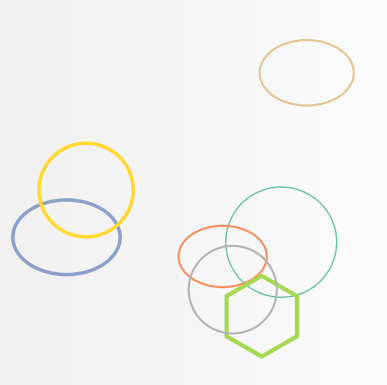[{"shape": "circle", "thickness": 1, "radius": 0.72, "center": [0.726, 0.371]}, {"shape": "oval", "thickness": 1.5, "radius": 0.57, "center": [0.575, 0.334]}, {"shape": "oval", "thickness": 2.5, "radius": 0.69, "center": [0.172, 0.384]}, {"shape": "hexagon", "thickness": 3, "radius": 0.52, "center": [0.676, 0.179]}, {"shape": "circle", "thickness": 2.5, "radius": 0.61, "center": [0.222, 0.506]}, {"shape": "oval", "thickness": 1.5, "radius": 0.61, "center": [0.792, 0.811]}, {"shape": "circle", "thickness": 1.5, "radius": 0.57, "center": [0.601, 0.248]}]